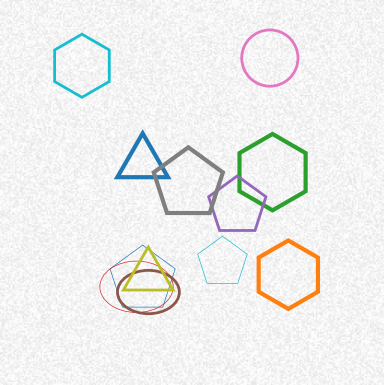[{"shape": "triangle", "thickness": 3, "radius": 0.38, "center": [0.371, 0.578]}, {"shape": "pentagon", "thickness": 0.5, "radius": 0.45, "center": [0.37, 0.274]}, {"shape": "hexagon", "thickness": 3, "radius": 0.44, "center": [0.749, 0.287]}, {"shape": "hexagon", "thickness": 3, "radius": 0.5, "center": [0.708, 0.553]}, {"shape": "oval", "thickness": 0.5, "radius": 0.48, "center": [0.355, 0.255]}, {"shape": "pentagon", "thickness": 2, "radius": 0.39, "center": [0.616, 0.465]}, {"shape": "oval", "thickness": 2, "radius": 0.4, "center": [0.385, 0.241]}, {"shape": "circle", "thickness": 2, "radius": 0.37, "center": [0.701, 0.849]}, {"shape": "pentagon", "thickness": 3, "radius": 0.47, "center": [0.489, 0.523]}, {"shape": "triangle", "thickness": 2, "radius": 0.37, "center": [0.385, 0.284]}, {"shape": "hexagon", "thickness": 2, "radius": 0.41, "center": [0.213, 0.829]}, {"shape": "pentagon", "thickness": 0.5, "radius": 0.34, "center": [0.578, 0.319]}]